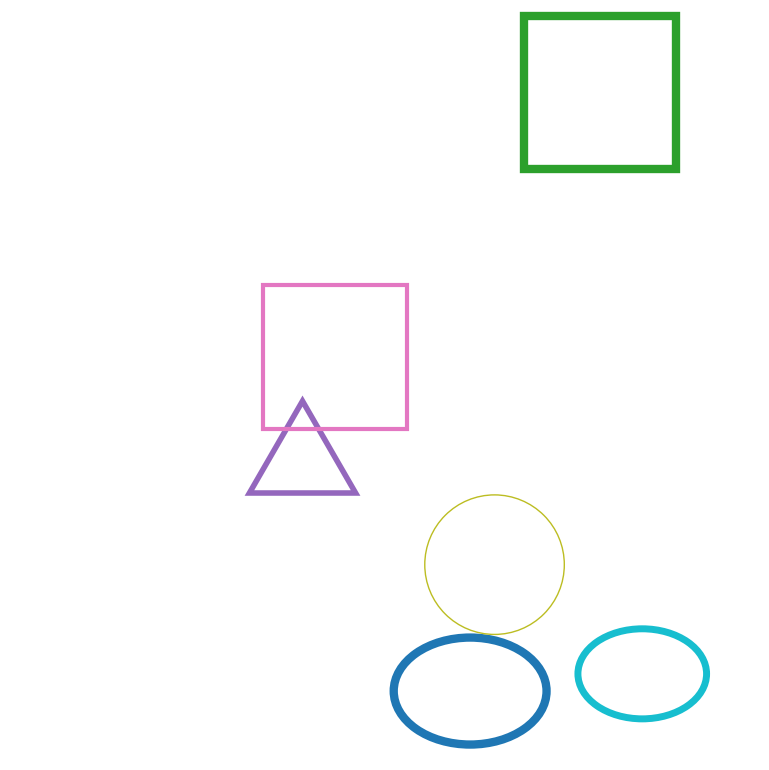[{"shape": "oval", "thickness": 3, "radius": 0.5, "center": [0.611, 0.103]}, {"shape": "square", "thickness": 3, "radius": 0.5, "center": [0.779, 0.88]}, {"shape": "triangle", "thickness": 2, "radius": 0.4, "center": [0.393, 0.4]}, {"shape": "square", "thickness": 1.5, "radius": 0.47, "center": [0.435, 0.536]}, {"shape": "circle", "thickness": 0.5, "radius": 0.45, "center": [0.642, 0.267]}, {"shape": "oval", "thickness": 2.5, "radius": 0.42, "center": [0.834, 0.125]}]